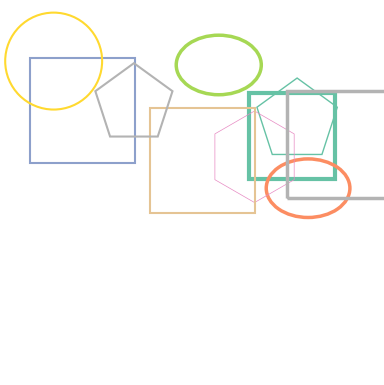[{"shape": "square", "thickness": 3, "radius": 0.56, "center": [0.758, 0.647]}, {"shape": "pentagon", "thickness": 1, "radius": 0.55, "center": [0.772, 0.688]}, {"shape": "oval", "thickness": 2.5, "radius": 0.54, "center": [0.8, 0.511]}, {"shape": "square", "thickness": 1.5, "radius": 0.68, "center": [0.214, 0.713]}, {"shape": "hexagon", "thickness": 0.5, "radius": 0.59, "center": [0.661, 0.593]}, {"shape": "oval", "thickness": 2.5, "radius": 0.55, "center": [0.568, 0.831]}, {"shape": "circle", "thickness": 1.5, "radius": 0.63, "center": [0.139, 0.841]}, {"shape": "square", "thickness": 1.5, "radius": 0.68, "center": [0.526, 0.583]}, {"shape": "square", "thickness": 2.5, "radius": 0.69, "center": [0.884, 0.625]}, {"shape": "pentagon", "thickness": 1.5, "radius": 0.53, "center": [0.348, 0.731]}]